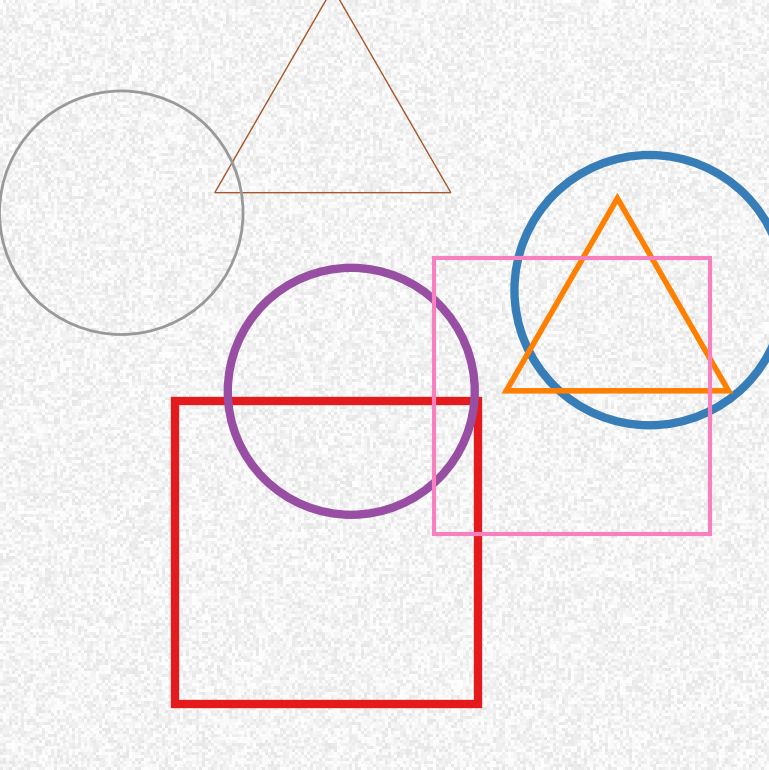[{"shape": "square", "thickness": 3, "radius": 0.98, "center": [0.424, 0.282]}, {"shape": "circle", "thickness": 3, "radius": 0.88, "center": [0.844, 0.623]}, {"shape": "circle", "thickness": 3, "radius": 0.8, "center": [0.456, 0.492]}, {"shape": "triangle", "thickness": 2, "radius": 0.83, "center": [0.802, 0.576]}, {"shape": "triangle", "thickness": 0.5, "radius": 0.89, "center": [0.432, 0.838]}, {"shape": "square", "thickness": 1.5, "radius": 0.9, "center": [0.743, 0.486]}, {"shape": "circle", "thickness": 1, "radius": 0.79, "center": [0.157, 0.724]}]